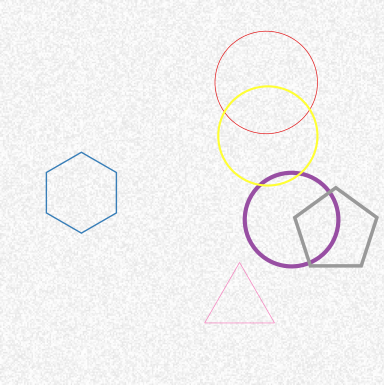[{"shape": "circle", "thickness": 0.5, "radius": 0.67, "center": [0.692, 0.786]}, {"shape": "hexagon", "thickness": 1, "radius": 0.52, "center": [0.211, 0.499]}, {"shape": "circle", "thickness": 3, "radius": 0.61, "center": [0.757, 0.43]}, {"shape": "circle", "thickness": 1.5, "radius": 0.64, "center": [0.696, 0.647]}, {"shape": "triangle", "thickness": 0.5, "radius": 0.52, "center": [0.622, 0.214]}, {"shape": "pentagon", "thickness": 2.5, "radius": 0.56, "center": [0.872, 0.4]}]